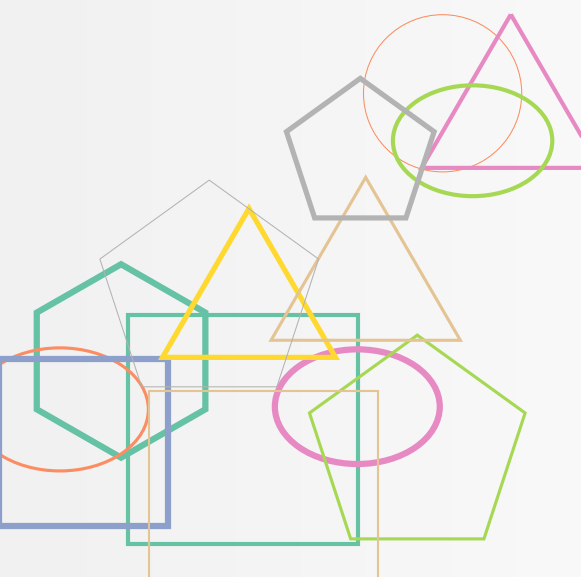[{"shape": "hexagon", "thickness": 3, "radius": 0.84, "center": [0.208, 0.374]}, {"shape": "square", "thickness": 2, "radius": 0.99, "center": [0.418, 0.255]}, {"shape": "oval", "thickness": 1.5, "radius": 0.76, "center": [0.103, 0.29]}, {"shape": "circle", "thickness": 0.5, "radius": 0.68, "center": [0.761, 0.838]}, {"shape": "square", "thickness": 3, "radius": 0.73, "center": [0.144, 0.233]}, {"shape": "triangle", "thickness": 2, "radius": 0.89, "center": [0.879, 0.797]}, {"shape": "oval", "thickness": 3, "radius": 0.71, "center": [0.615, 0.295]}, {"shape": "oval", "thickness": 2, "radius": 0.69, "center": [0.813, 0.755]}, {"shape": "pentagon", "thickness": 1.5, "radius": 0.98, "center": [0.718, 0.224]}, {"shape": "triangle", "thickness": 2.5, "radius": 0.86, "center": [0.428, 0.466]}, {"shape": "triangle", "thickness": 1.5, "radius": 0.94, "center": [0.629, 0.504]}, {"shape": "square", "thickness": 1, "radius": 0.98, "center": [0.453, 0.126]}, {"shape": "pentagon", "thickness": 0.5, "radius": 0.99, "center": [0.36, 0.489]}, {"shape": "pentagon", "thickness": 2.5, "radius": 0.67, "center": [0.62, 0.73]}]